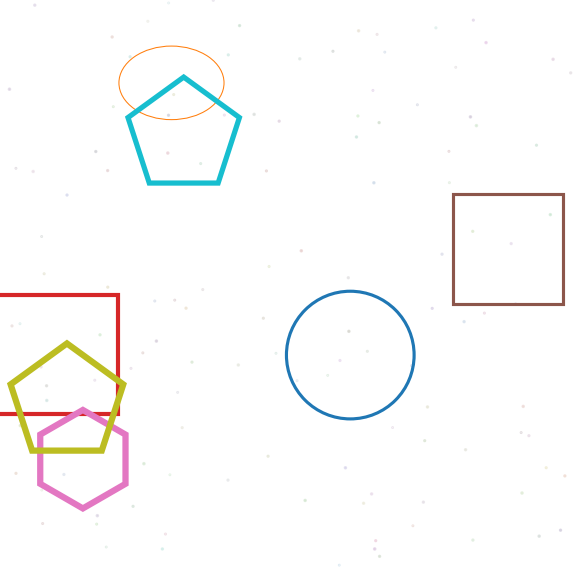[{"shape": "circle", "thickness": 1.5, "radius": 0.55, "center": [0.607, 0.384]}, {"shape": "oval", "thickness": 0.5, "radius": 0.45, "center": [0.297, 0.856]}, {"shape": "square", "thickness": 2, "radius": 0.51, "center": [0.101, 0.386]}, {"shape": "square", "thickness": 1.5, "radius": 0.48, "center": [0.879, 0.568]}, {"shape": "hexagon", "thickness": 3, "radius": 0.43, "center": [0.144, 0.204]}, {"shape": "pentagon", "thickness": 3, "radius": 0.51, "center": [0.116, 0.302]}, {"shape": "pentagon", "thickness": 2.5, "radius": 0.51, "center": [0.318, 0.764]}]